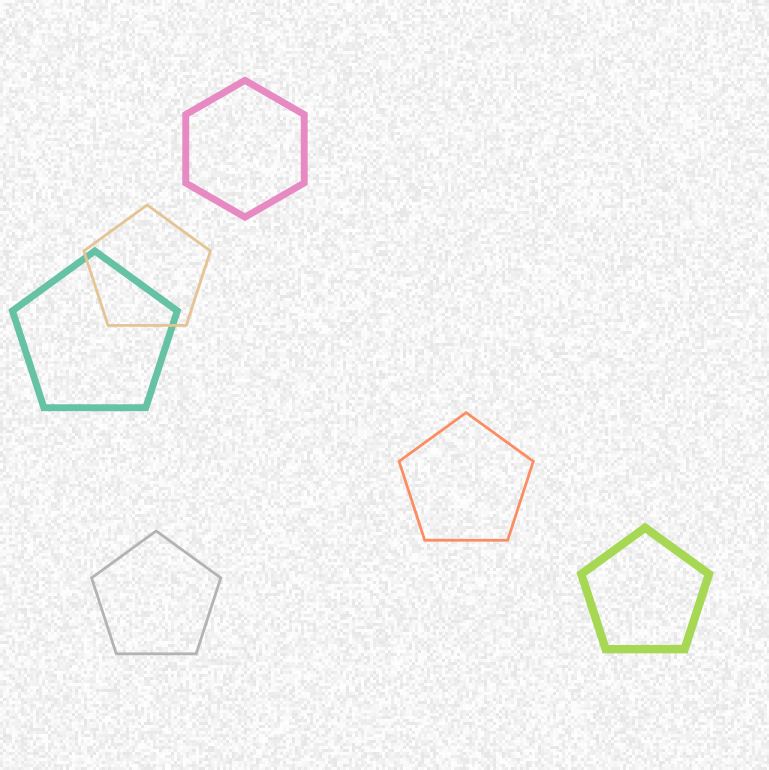[{"shape": "pentagon", "thickness": 2.5, "radius": 0.56, "center": [0.123, 0.562]}, {"shape": "pentagon", "thickness": 1, "radius": 0.46, "center": [0.605, 0.373]}, {"shape": "hexagon", "thickness": 2.5, "radius": 0.44, "center": [0.318, 0.807]}, {"shape": "pentagon", "thickness": 3, "radius": 0.44, "center": [0.838, 0.227]}, {"shape": "pentagon", "thickness": 1, "radius": 0.43, "center": [0.191, 0.647]}, {"shape": "pentagon", "thickness": 1, "radius": 0.44, "center": [0.203, 0.222]}]